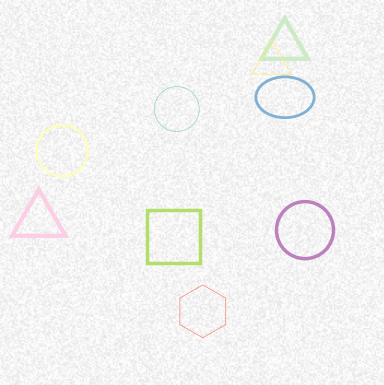[{"shape": "circle", "thickness": 0.5, "radius": 0.29, "center": [0.459, 0.717]}, {"shape": "circle", "thickness": 1.5, "radius": 0.33, "center": [0.162, 0.608]}, {"shape": "hexagon", "thickness": 0.5, "radius": 0.34, "center": [0.527, 0.191]}, {"shape": "oval", "thickness": 2, "radius": 0.38, "center": [0.74, 0.747]}, {"shape": "square", "thickness": 2.5, "radius": 0.34, "center": [0.45, 0.385]}, {"shape": "triangle", "thickness": 3, "radius": 0.4, "center": [0.101, 0.428]}, {"shape": "circle", "thickness": 2.5, "radius": 0.37, "center": [0.792, 0.402]}, {"shape": "triangle", "thickness": 3, "radius": 0.35, "center": [0.739, 0.882]}, {"shape": "triangle", "thickness": 0.5, "radius": 0.3, "center": [0.705, 0.837]}]